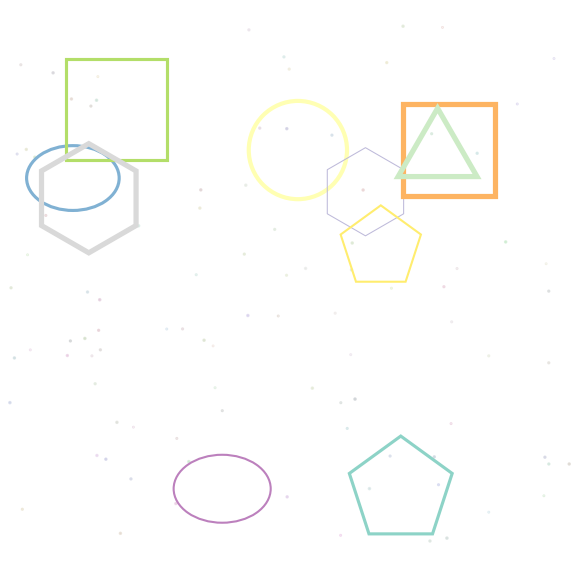[{"shape": "pentagon", "thickness": 1.5, "radius": 0.47, "center": [0.694, 0.15]}, {"shape": "circle", "thickness": 2, "radius": 0.43, "center": [0.516, 0.739]}, {"shape": "hexagon", "thickness": 0.5, "radius": 0.38, "center": [0.633, 0.667]}, {"shape": "oval", "thickness": 1.5, "radius": 0.4, "center": [0.126, 0.691]}, {"shape": "square", "thickness": 2.5, "radius": 0.4, "center": [0.778, 0.74]}, {"shape": "square", "thickness": 1.5, "radius": 0.44, "center": [0.201, 0.81]}, {"shape": "hexagon", "thickness": 2.5, "radius": 0.47, "center": [0.154, 0.656]}, {"shape": "oval", "thickness": 1, "radius": 0.42, "center": [0.385, 0.153]}, {"shape": "triangle", "thickness": 2.5, "radius": 0.39, "center": [0.758, 0.733]}, {"shape": "pentagon", "thickness": 1, "radius": 0.37, "center": [0.659, 0.57]}]